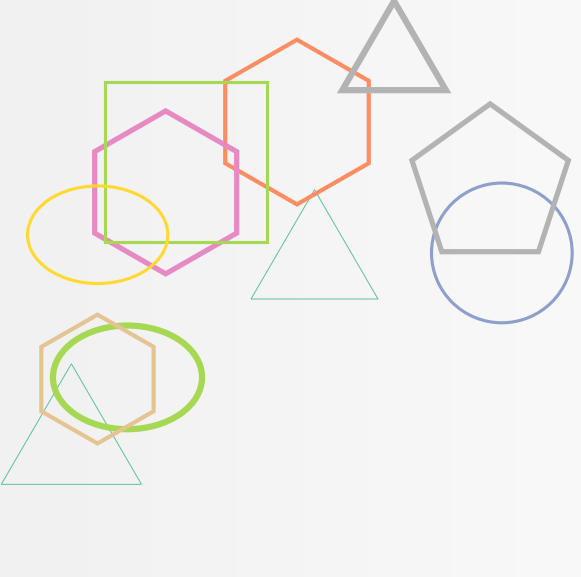[{"shape": "triangle", "thickness": 0.5, "radius": 0.7, "center": [0.123, 0.23]}, {"shape": "triangle", "thickness": 0.5, "radius": 0.63, "center": [0.541, 0.544]}, {"shape": "hexagon", "thickness": 2, "radius": 0.71, "center": [0.511, 0.788]}, {"shape": "circle", "thickness": 1.5, "radius": 0.6, "center": [0.863, 0.561]}, {"shape": "hexagon", "thickness": 2.5, "radius": 0.71, "center": [0.285, 0.666]}, {"shape": "square", "thickness": 1.5, "radius": 0.7, "center": [0.32, 0.718]}, {"shape": "oval", "thickness": 3, "radius": 0.64, "center": [0.219, 0.346]}, {"shape": "oval", "thickness": 1.5, "radius": 0.6, "center": [0.168, 0.593]}, {"shape": "hexagon", "thickness": 2, "radius": 0.56, "center": [0.168, 0.343]}, {"shape": "pentagon", "thickness": 2.5, "radius": 0.71, "center": [0.843, 0.678]}, {"shape": "triangle", "thickness": 3, "radius": 0.51, "center": [0.678, 0.894]}]